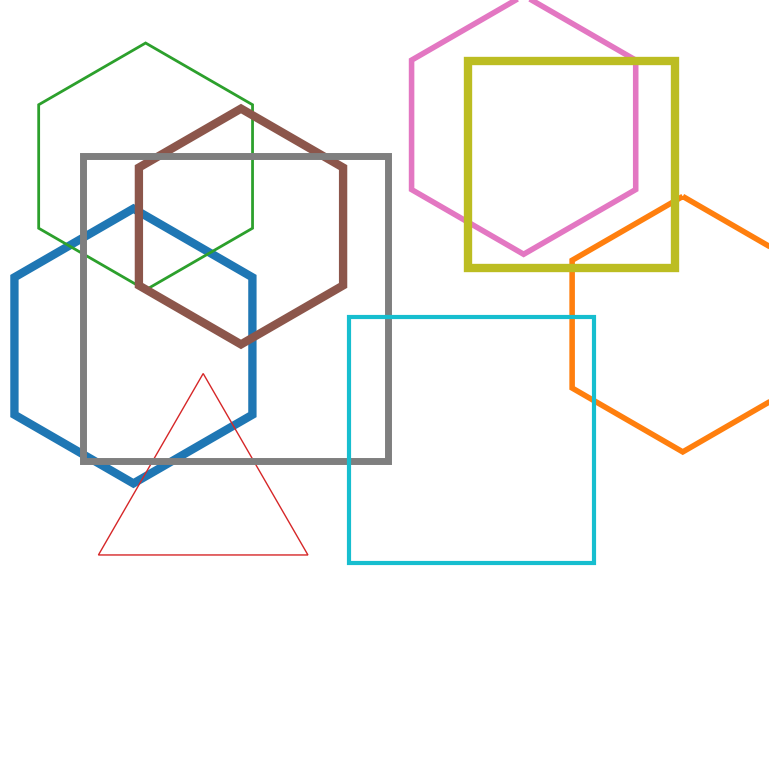[{"shape": "hexagon", "thickness": 3, "radius": 0.89, "center": [0.173, 0.551]}, {"shape": "hexagon", "thickness": 2, "radius": 0.83, "center": [0.887, 0.579]}, {"shape": "hexagon", "thickness": 1, "radius": 0.8, "center": [0.189, 0.784]}, {"shape": "triangle", "thickness": 0.5, "radius": 0.79, "center": [0.264, 0.358]}, {"shape": "hexagon", "thickness": 3, "radius": 0.77, "center": [0.313, 0.706]}, {"shape": "hexagon", "thickness": 2, "radius": 0.84, "center": [0.68, 0.838]}, {"shape": "square", "thickness": 2.5, "radius": 0.99, "center": [0.306, 0.599]}, {"shape": "square", "thickness": 3, "radius": 0.67, "center": [0.742, 0.786]}, {"shape": "square", "thickness": 1.5, "radius": 0.8, "center": [0.612, 0.428]}]